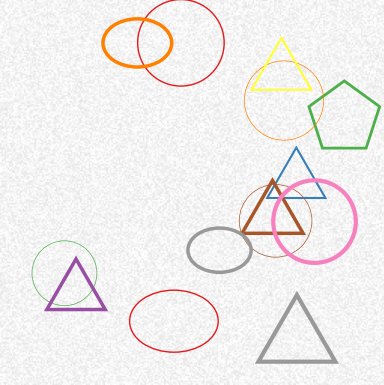[{"shape": "oval", "thickness": 1, "radius": 0.58, "center": [0.452, 0.166]}, {"shape": "circle", "thickness": 1, "radius": 0.56, "center": [0.47, 0.889]}, {"shape": "triangle", "thickness": 1.5, "radius": 0.44, "center": [0.77, 0.529]}, {"shape": "circle", "thickness": 0.5, "radius": 0.42, "center": [0.167, 0.29]}, {"shape": "pentagon", "thickness": 2, "radius": 0.48, "center": [0.894, 0.693]}, {"shape": "triangle", "thickness": 2.5, "radius": 0.44, "center": [0.197, 0.24]}, {"shape": "oval", "thickness": 2.5, "radius": 0.45, "center": [0.357, 0.889]}, {"shape": "circle", "thickness": 0.5, "radius": 0.51, "center": [0.738, 0.739]}, {"shape": "triangle", "thickness": 1.5, "radius": 0.45, "center": [0.731, 0.812]}, {"shape": "triangle", "thickness": 2.5, "radius": 0.46, "center": [0.708, 0.44]}, {"shape": "circle", "thickness": 0.5, "radius": 0.47, "center": [0.716, 0.426]}, {"shape": "circle", "thickness": 3, "radius": 0.54, "center": [0.817, 0.424]}, {"shape": "oval", "thickness": 2.5, "radius": 0.41, "center": [0.57, 0.35]}, {"shape": "triangle", "thickness": 3, "radius": 0.58, "center": [0.771, 0.118]}]